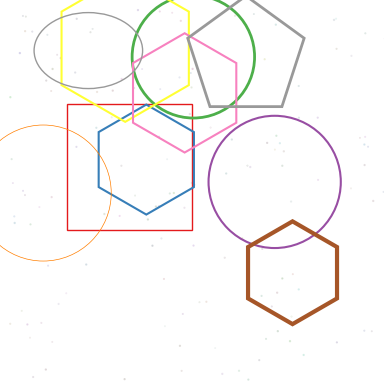[{"shape": "square", "thickness": 1, "radius": 0.82, "center": [0.336, 0.567]}, {"shape": "hexagon", "thickness": 1.5, "radius": 0.71, "center": [0.38, 0.586]}, {"shape": "circle", "thickness": 2, "radius": 0.8, "center": [0.502, 0.852]}, {"shape": "circle", "thickness": 1.5, "radius": 0.86, "center": [0.713, 0.527]}, {"shape": "circle", "thickness": 0.5, "radius": 0.88, "center": [0.112, 0.499]}, {"shape": "hexagon", "thickness": 1.5, "radius": 0.95, "center": [0.325, 0.874]}, {"shape": "hexagon", "thickness": 3, "radius": 0.67, "center": [0.76, 0.292]}, {"shape": "hexagon", "thickness": 1.5, "radius": 0.77, "center": [0.48, 0.759]}, {"shape": "oval", "thickness": 1, "radius": 0.7, "center": [0.229, 0.869]}, {"shape": "pentagon", "thickness": 2, "radius": 0.79, "center": [0.639, 0.852]}]